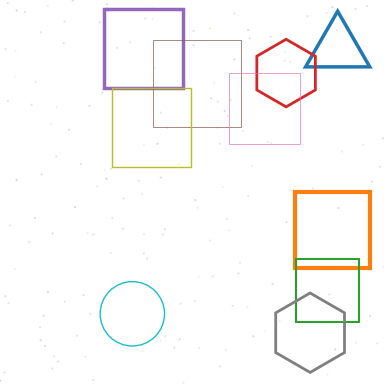[{"shape": "triangle", "thickness": 2.5, "radius": 0.48, "center": [0.877, 0.874]}, {"shape": "square", "thickness": 3, "radius": 0.49, "center": [0.863, 0.403]}, {"shape": "square", "thickness": 1.5, "radius": 0.41, "center": [0.85, 0.246]}, {"shape": "hexagon", "thickness": 2, "radius": 0.44, "center": [0.743, 0.81]}, {"shape": "square", "thickness": 2.5, "radius": 0.51, "center": [0.373, 0.874]}, {"shape": "square", "thickness": 0.5, "radius": 0.57, "center": [0.512, 0.782]}, {"shape": "square", "thickness": 0.5, "radius": 0.46, "center": [0.688, 0.718]}, {"shape": "hexagon", "thickness": 2, "radius": 0.52, "center": [0.805, 0.136]}, {"shape": "square", "thickness": 1, "radius": 0.51, "center": [0.393, 0.669]}, {"shape": "circle", "thickness": 1, "radius": 0.42, "center": [0.344, 0.185]}]